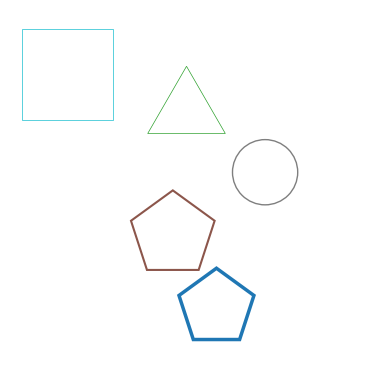[{"shape": "pentagon", "thickness": 2.5, "radius": 0.51, "center": [0.562, 0.201]}, {"shape": "triangle", "thickness": 0.5, "radius": 0.58, "center": [0.484, 0.711]}, {"shape": "pentagon", "thickness": 1.5, "radius": 0.57, "center": [0.449, 0.391]}, {"shape": "circle", "thickness": 1, "radius": 0.42, "center": [0.689, 0.553]}, {"shape": "square", "thickness": 0.5, "radius": 0.59, "center": [0.175, 0.806]}]